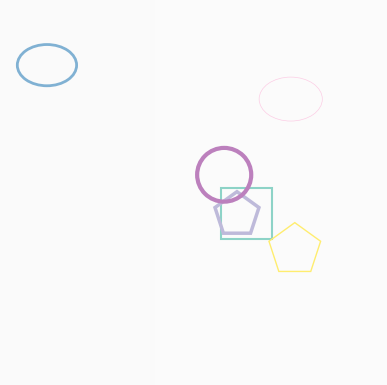[{"shape": "square", "thickness": 1.5, "radius": 0.33, "center": [0.637, 0.445]}, {"shape": "pentagon", "thickness": 2.5, "radius": 0.3, "center": [0.612, 0.442]}, {"shape": "oval", "thickness": 2, "radius": 0.38, "center": [0.121, 0.831]}, {"shape": "oval", "thickness": 0.5, "radius": 0.41, "center": [0.75, 0.743]}, {"shape": "circle", "thickness": 3, "radius": 0.35, "center": [0.579, 0.546]}, {"shape": "pentagon", "thickness": 1, "radius": 0.35, "center": [0.761, 0.352]}]